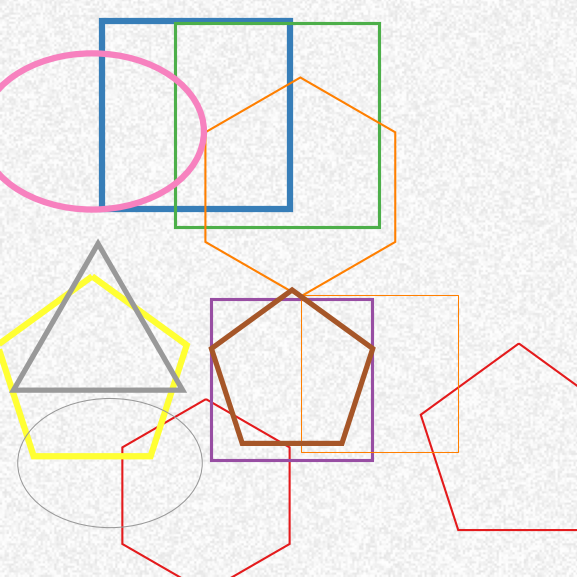[{"shape": "pentagon", "thickness": 1, "radius": 0.89, "center": [0.898, 0.226]}, {"shape": "hexagon", "thickness": 1, "radius": 0.84, "center": [0.357, 0.141]}, {"shape": "square", "thickness": 3, "radius": 0.82, "center": [0.339, 0.8]}, {"shape": "square", "thickness": 1.5, "radius": 0.88, "center": [0.479, 0.782]}, {"shape": "square", "thickness": 1.5, "radius": 0.69, "center": [0.505, 0.342]}, {"shape": "square", "thickness": 0.5, "radius": 0.68, "center": [0.657, 0.352]}, {"shape": "hexagon", "thickness": 1, "radius": 0.95, "center": [0.52, 0.675]}, {"shape": "pentagon", "thickness": 3, "radius": 0.86, "center": [0.16, 0.348]}, {"shape": "pentagon", "thickness": 2.5, "radius": 0.73, "center": [0.506, 0.35]}, {"shape": "oval", "thickness": 3, "radius": 0.97, "center": [0.16, 0.772]}, {"shape": "oval", "thickness": 0.5, "radius": 0.8, "center": [0.19, 0.197]}, {"shape": "triangle", "thickness": 2.5, "radius": 0.85, "center": [0.17, 0.408]}]